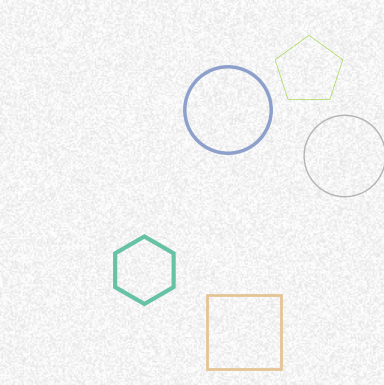[{"shape": "hexagon", "thickness": 3, "radius": 0.44, "center": [0.375, 0.298]}, {"shape": "circle", "thickness": 2.5, "radius": 0.56, "center": [0.592, 0.714]}, {"shape": "pentagon", "thickness": 0.5, "radius": 0.46, "center": [0.802, 0.816]}, {"shape": "square", "thickness": 2, "radius": 0.48, "center": [0.634, 0.137]}, {"shape": "circle", "thickness": 1, "radius": 0.53, "center": [0.896, 0.595]}]